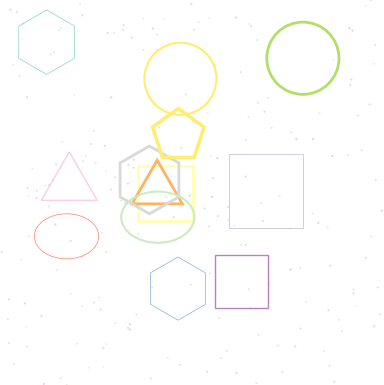[{"shape": "hexagon", "thickness": 0.5, "radius": 0.42, "center": [0.121, 0.89]}, {"shape": "square", "thickness": 2, "radius": 0.36, "center": [0.429, 0.497]}, {"shape": "square", "thickness": 0.5, "radius": 0.48, "center": [0.691, 0.504]}, {"shape": "oval", "thickness": 0.5, "radius": 0.42, "center": [0.173, 0.386]}, {"shape": "hexagon", "thickness": 0.5, "radius": 0.41, "center": [0.462, 0.25]}, {"shape": "triangle", "thickness": 2, "radius": 0.38, "center": [0.408, 0.508]}, {"shape": "circle", "thickness": 2, "radius": 0.47, "center": [0.787, 0.849]}, {"shape": "triangle", "thickness": 1, "radius": 0.42, "center": [0.18, 0.521]}, {"shape": "hexagon", "thickness": 2, "radius": 0.44, "center": [0.388, 0.533]}, {"shape": "square", "thickness": 1, "radius": 0.34, "center": [0.627, 0.269]}, {"shape": "oval", "thickness": 1.5, "radius": 0.48, "center": [0.41, 0.436]}, {"shape": "circle", "thickness": 1.5, "radius": 0.47, "center": [0.469, 0.795]}, {"shape": "pentagon", "thickness": 2.5, "radius": 0.35, "center": [0.463, 0.648]}]